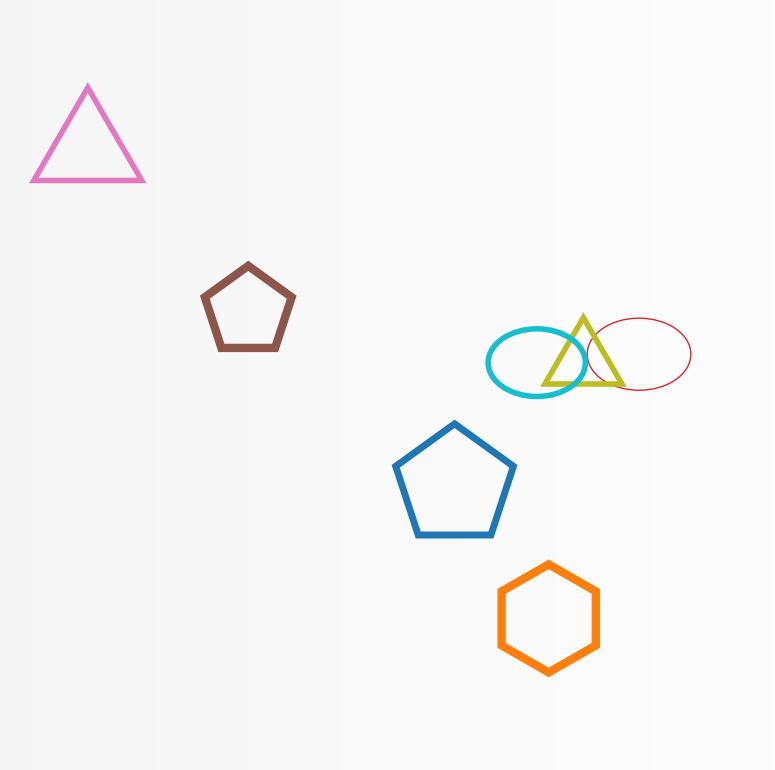[{"shape": "pentagon", "thickness": 2.5, "radius": 0.4, "center": [0.587, 0.37]}, {"shape": "hexagon", "thickness": 3, "radius": 0.35, "center": [0.708, 0.197]}, {"shape": "oval", "thickness": 0.5, "radius": 0.33, "center": [0.825, 0.54]}, {"shape": "pentagon", "thickness": 3, "radius": 0.29, "center": [0.32, 0.596]}, {"shape": "triangle", "thickness": 2, "radius": 0.4, "center": [0.113, 0.806]}, {"shape": "triangle", "thickness": 2, "radius": 0.29, "center": [0.753, 0.53]}, {"shape": "oval", "thickness": 2, "radius": 0.31, "center": [0.693, 0.529]}]